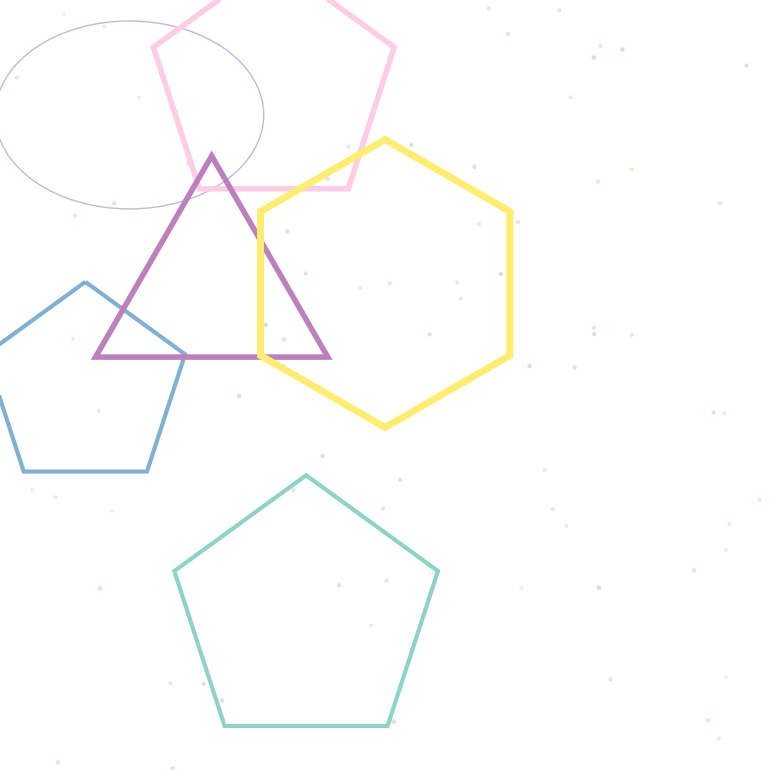[{"shape": "pentagon", "thickness": 1.5, "radius": 0.9, "center": [0.398, 0.203]}, {"shape": "oval", "thickness": 0.5, "radius": 0.87, "center": [0.168, 0.851]}, {"shape": "pentagon", "thickness": 1.5, "radius": 0.68, "center": [0.111, 0.498]}, {"shape": "pentagon", "thickness": 2, "radius": 0.82, "center": [0.356, 0.888]}, {"shape": "triangle", "thickness": 2, "radius": 0.87, "center": [0.275, 0.623]}, {"shape": "hexagon", "thickness": 2.5, "radius": 0.93, "center": [0.5, 0.632]}]